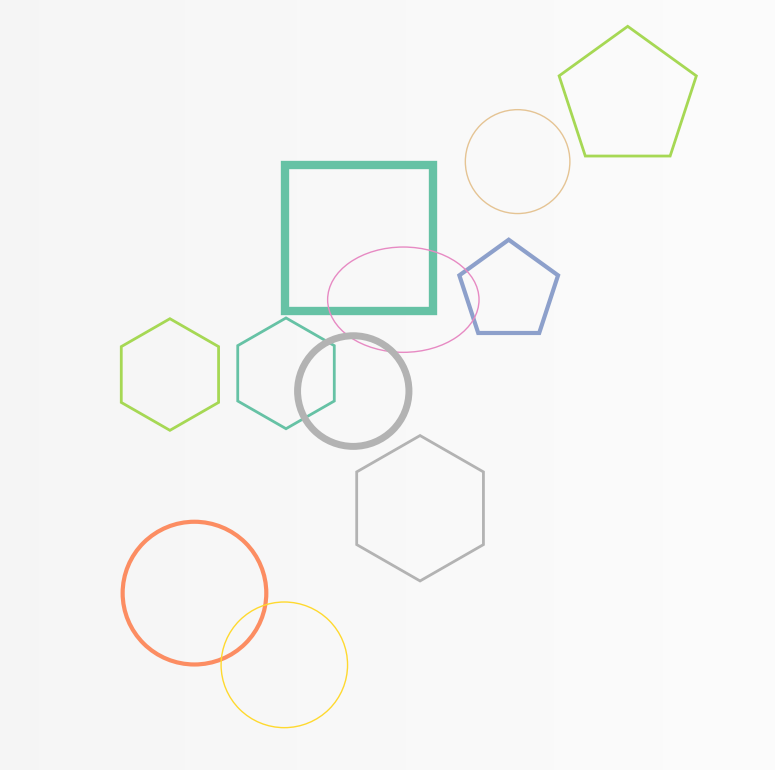[{"shape": "hexagon", "thickness": 1, "radius": 0.36, "center": [0.369, 0.515]}, {"shape": "square", "thickness": 3, "radius": 0.48, "center": [0.463, 0.691]}, {"shape": "circle", "thickness": 1.5, "radius": 0.46, "center": [0.251, 0.23]}, {"shape": "pentagon", "thickness": 1.5, "radius": 0.33, "center": [0.656, 0.622]}, {"shape": "oval", "thickness": 0.5, "radius": 0.49, "center": [0.52, 0.611]}, {"shape": "hexagon", "thickness": 1, "radius": 0.36, "center": [0.219, 0.514]}, {"shape": "pentagon", "thickness": 1, "radius": 0.47, "center": [0.81, 0.873]}, {"shape": "circle", "thickness": 0.5, "radius": 0.41, "center": [0.367, 0.137]}, {"shape": "circle", "thickness": 0.5, "radius": 0.34, "center": [0.668, 0.79]}, {"shape": "circle", "thickness": 2.5, "radius": 0.36, "center": [0.456, 0.492]}, {"shape": "hexagon", "thickness": 1, "radius": 0.47, "center": [0.542, 0.34]}]